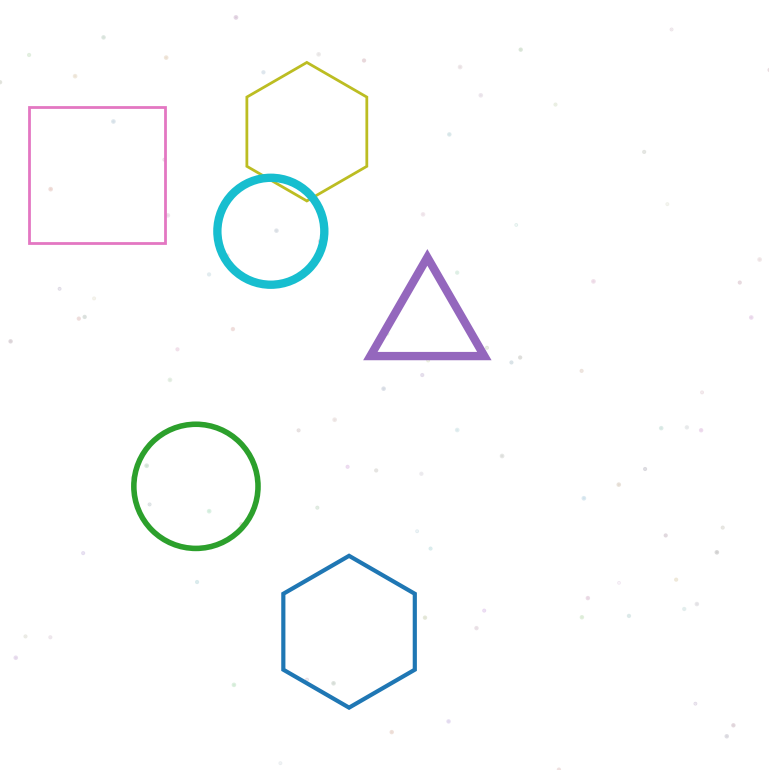[{"shape": "hexagon", "thickness": 1.5, "radius": 0.49, "center": [0.453, 0.18]}, {"shape": "circle", "thickness": 2, "radius": 0.4, "center": [0.254, 0.368]}, {"shape": "triangle", "thickness": 3, "radius": 0.43, "center": [0.555, 0.58]}, {"shape": "square", "thickness": 1, "radius": 0.44, "center": [0.126, 0.773]}, {"shape": "hexagon", "thickness": 1, "radius": 0.45, "center": [0.398, 0.829]}, {"shape": "circle", "thickness": 3, "radius": 0.35, "center": [0.352, 0.7]}]